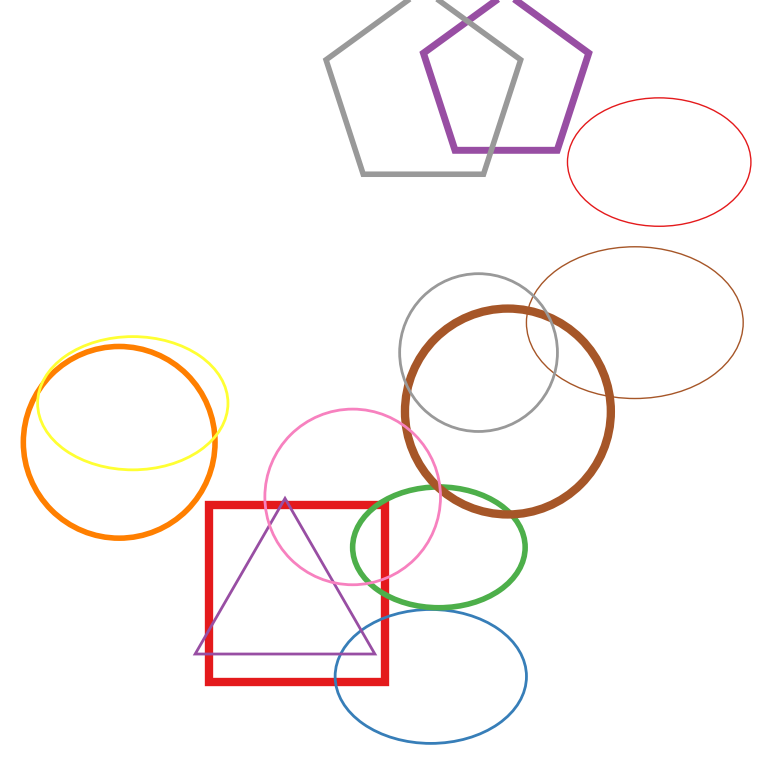[{"shape": "oval", "thickness": 0.5, "radius": 0.6, "center": [0.856, 0.79]}, {"shape": "square", "thickness": 3, "radius": 0.57, "center": [0.386, 0.229]}, {"shape": "oval", "thickness": 1, "radius": 0.62, "center": [0.559, 0.122]}, {"shape": "oval", "thickness": 2, "radius": 0.56, "center": [0.57, 0.289]}, {"shape": "triangle", "thickness": 1, "radius": 0.67, "center": [0.37, 0.218]}, {"shape": "pentagon", "thickness": 2.5, "radius": 0.56, "center": [0.657, 0.896]}, {"shape": "circle", "thickness": 2, "radius": 0.62, "center": [0.155, 0.426]}, {"shape": "oval", "thickness": 1, "radius": 0.62, "center": [0.172, 0.476]}, {"shape": "circle", "thickness": 3, "radius": 0.67, "center": [0.66, 0.466]}, {"shape": "oval", "thickness": 0.5, "radius": 0.7, "center": [0.824, 0.581]}, {"shape": "circle", "thickness": 1, "radius": 0.57, "center": [0.458, 0.355]}, {"shape": "pentagon", "thickness": 2, "radius": 0.66, "center": [0.55, 0.881]}, {"shape": "circle", "thickness": 1, "radius": 0.51, "center": [0.621, 0.542]}]